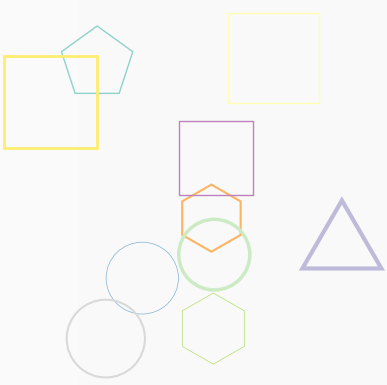[{"shape": "pentagon", "thickness": 1, "radius": 0.48, "center": [0.251, 0.836]}, {"shape": "square", "thickness": 1, "radius": 0.59, "center": [0.705, 0.849]}, {"shape": "triangle", "thickness": 3, "radius": 0.59, "center": [0.882, 0.362]}, {"shape": "circle", "thickness": 0.5, "radius": 0.47, "center": [0.367, 0.278]}, {"shape": "hexagon", "thickness": 1.5, "radius": 0.44, "center": [0.546, 0.433]}, {"shape": "hexagon", "thickness": 0.5, "radius": 0.46, "center": [0.55, 0.146]}, {"shape": "circle", "thickness": 1.5, "radius": 0.5, "center": [0.273, 0.121]}, {"shape": "square", "thickness": 1, "radius": 0.48, "center": [0.557, 0.589]}, {"shape": "circle", "thickness": 2.5, "radius": 0.46, "center": [0.553, 0.339]}, {"shape": "square", "thickness": 2, "radius": 0.6, "center": [0.13, 0.735]}]